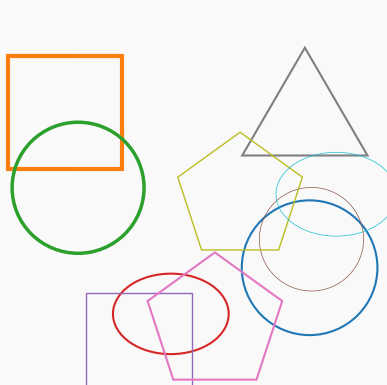[{"shape": "circle", "thickness": 1.5, "radius": 0.88, "center": [0.799, 0.305]}, {"shape": "square", "thickness": 3, "radius": 0.74, "center": [0.168, 0.708]}, {"shape": "circle", "thickness": 2.5, "radius": 0.85, "center": [0.201, 0.512]}, {"shape": "oval", "thickness": 1.5, "radius": 0.75, "center": [0.441, 0.185]}, {"shape": "square", "thickness": 1, "radius": 0.68, "center": [0.359, 0.102]}, {"shape": "circle", "thickness": 0.5, "radius": 0.67, "center": [0.804, 0.379]}, {"shape": "pentagon", "thickness": 1.5, "radius": 0.91, "center": [0.555, 0.162]}, {"shape": "triangle", "thickness": 1.5, "radius": 0.93, "center": [0.787, 0.689]}, {"shape": "pentagon", "thickness": 1, "radius": 0.85, "center": [0.62, 0.488]}, {"shape": "oval", "thickness": 0.5, "radius": 0.78, "center": [0.868, 0.495]}]